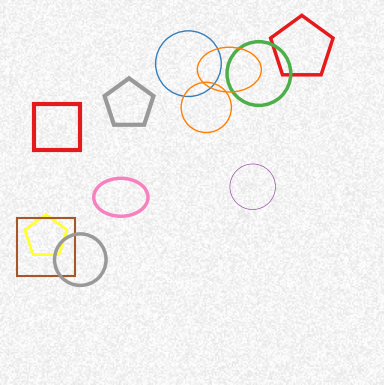[{"shape": "square", "thickness": 3, "radius": 0.3, "center": [0.149, 0.67]}, {"shape": "pentagon", "thickness": 2.5, "radius": 0.43, "center": [0.784, 0.875]}, {"shape": "circle", "thickness": 1, "radius": 0.43, "center": [0.489, 0.835]}, {"shape": "circle", "thickness": 2.5, "radius": 0.41, "center": [0.672, 0.809]}, {"shape": "circle", "thickness": 0.5, "radius": 0.3, "center": [0.656, 0.515]}, {"shape": "circle", "thickness": 1, "radius": 0.33, "center": [0.536, 0.721]}, {"shape": "oval", "thickness": 1, "radius": 0.42, "center": [0.596, 0.819]}, {"shape": "pentagon", "thickness": 2, "radius": 0.29, "center": [0.119, 0.385]}, {"shape": "square", "thickness": 1.5, "radius": 0.38, "center": [0.12, 0.359]}, {"shape": "oval", "thickness": 2.5, "radius": 0.35, "center": [0.314, 0.488]}, {"shape": "circle", "thickness": 2.5, "radius": 0.33, "center": [0.209, 0.326]}, {"shape": "pentagon", "thickness": 3, "radius": 0.33, "center": [0.335, 0.73]}]